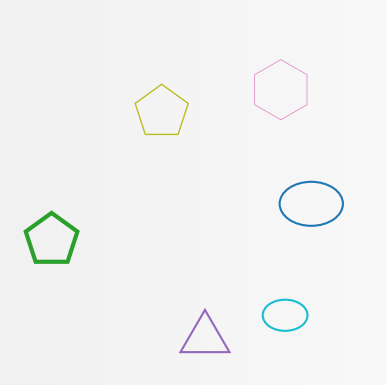[{"shape": "oval", "thickness": 1.5, "radius": 0.41, "center": [0.803, 0.471]}, {"shape": "pentagon", "thickness": 3, "radius": 0.35, "center": [0.133, 0.377]}, {"shape": "triangle", "thickness": 1.5, "radius": 0.37, "center": [0.529, 0.122]}, {"shape": "hexagon", "thickness": 0.5, "radius": 0.39, "center": [0.725, 0.767]}, {"shape": "pentagon", "thickness": 1, "radius": 0.36, "center": [0.417, 0.709]}, {"shape": "oval", "thickness": 1.5, "radius": 0.29, "center": [0.736, 0.181]}]